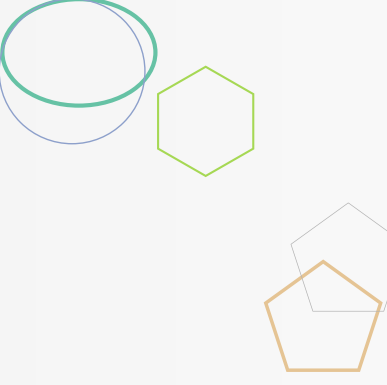[{"shape": "oval", "thickness": 3, "radius": 0.99, "center": [0.204, 0.864]}, {"shape": "circle", "thickness": 1, "radius": 0.94, "center": [0.186, 0.815]}, {"shape": "hexagon", "thickness": 1.5, "radius": 0.71, "center": [0.531, 0.685]}, {"shape": "pentagon", "thickness": 2.5, "radius": 0.78, "center": [0.834, 0.165]}, {"shape": "pentagon", "thickness": 0.5, "radius": 0.78, "center": [0.899, 0.317]}]